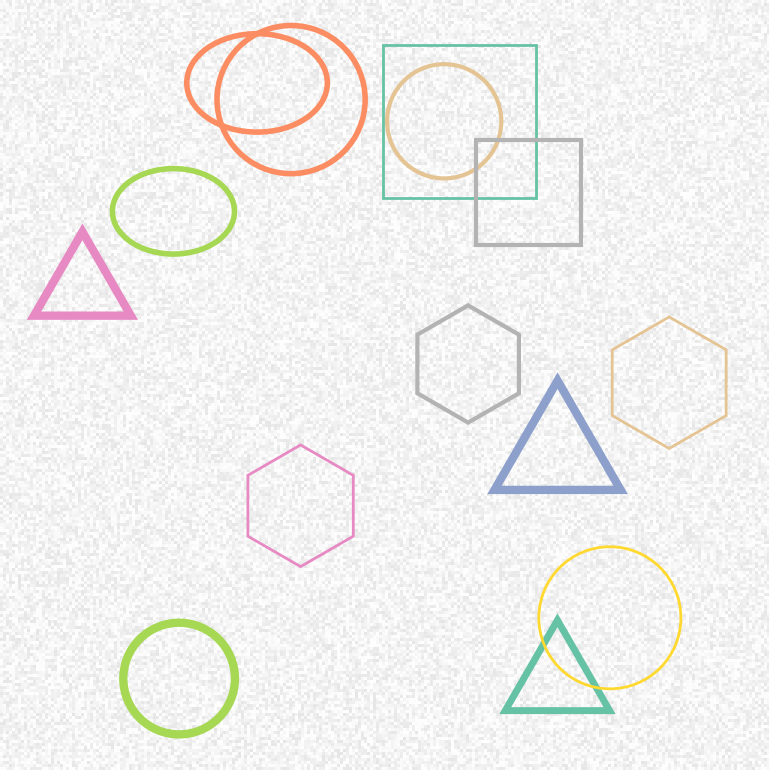[{"shape": "triangle", "thickness": 2.5, "radius": 0.39, "center": [0.724, 0.116]}, {"shape": "square", "thickness": 1, "radius": 0.5, "center": [0.597, 0.842]}, {"shape": "circle", "thickness": 2, "radius": 0.48, "center": [0.378, 0.871]}, {"shape": "oval", "thickness": 2, "radius": 0.46, "center": [0.334, 0.892]}, {"shape": "triangle", "thickness": 3, "radius": 0.47, "center": [0.724, 0.411]}, {"shape": "hexagon", "thickness": 1, "radius": 0.4, "center": [0.39, 0.343]}, {"shape": "triangle", "thickness": 3, "radius": 0.36, "center": [0.107, 0.626]}, {"shape": "oval", "thickness": 2, "radius": 0.4, "center": [0.225, 0.726]}, {"shape": "circle", "thickness": 3, "radius": 0.36, "center": [0.233, 0.119]}, {"shape": "circle", "thickness": 1, "radius": 0.46, "center": [0.792, 0.198]}, {"shape": "hexagon", "thickness": 1, "radius": 0.43, "center": [0.869, 0.503]}, {"shape": "circle", "thickness": 1.5, "radius": 0.37, "center": [0.577, 0.842]}, {"shape": "square", "thickness": 1.5, "radius": 0.34, "center": [0.686, 0.75]}, {"shape": "hexagon", "thickness": 1.5, "radius": 0.38, "center": [0.608, 0.527]}]